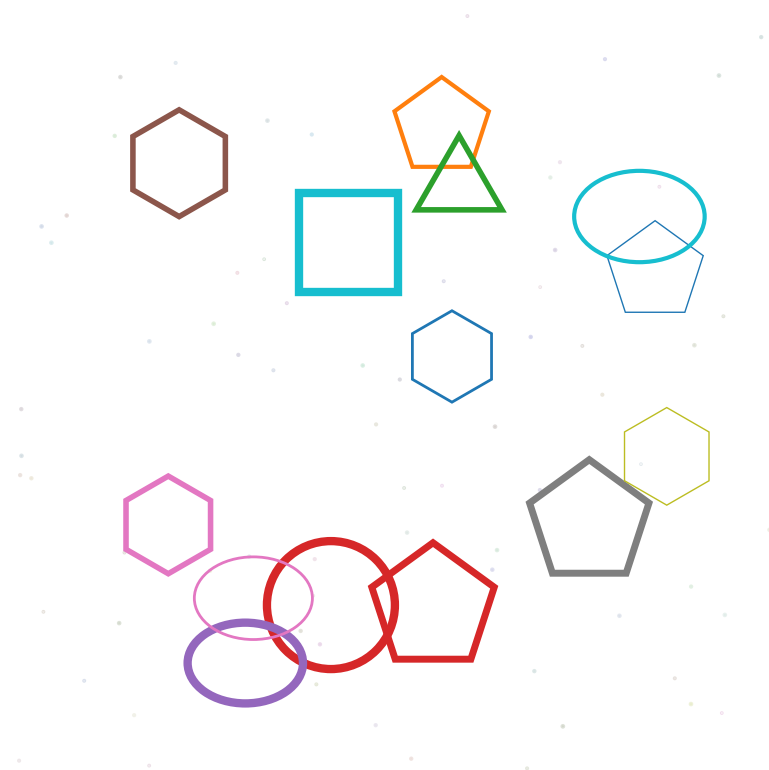[{"shape": "pentagon", "thickness": 0.5, "radius": 0.33, "center": [0.851, 0.648]}, {"shape": "hexagon", "thickness": 1, "radius": 0.3, "center": [0.587, 0.537]}, {"shape": "pentagon", "thickness": 1.5, "radius": 0.32, "center": [0.574, 0.835]}, {"shape": "triangle", "thickness": 2, "radius": 0.32, "center": [0.596, 0.76]}, {"shape": "pentagon", "thickness": 2.5, "radius": 0.42, "center": [0.562, 0.212]}, {"shape": "circle", "thickness": 3, "radius": 0.42, "center": [0.43, 0.214]}, {"shape": "oval", "thickness": 3, "radius": 0.37, "center": [0.319, 0.139]}, {"shape": "hexagon", "thickness": 2, "radius": 0.35, "center": [0.233, 0.788]}, {"shape": "hexagon", "thickness": 2, "radius": 0.32, "center": [0.219, 0.318]}, {"shape": "oval", "thickness": 1, "radius": 0.38, "center": [0.329, 0.223]}, {"shape": "pentagon", "thickness": 2.5, "radius": 0.41, "center": [0.765, 0.321]}, {"shape": "hexagon", "thickness": 0.5, "radius": 0.32, "center": [0.866, 0.407]}, {"shape": "oval", "thickness": 1.5, "radius": 0.42, "center": [0.83, 0.719]}, {"shape": "square", "thickness": 3, "radius": 0.32, "center": [0.452, 0.685]}]